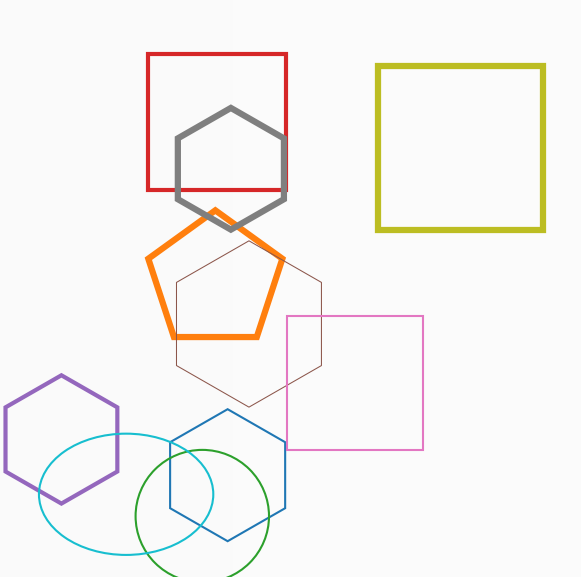[{"shape": "hexagon", "thickness": 1, "radius": 0.57, "center": [0.392, 0.176]}, {"shape": "pentagon", "thickness": 3, "radius": 0.61, "center": [0.37, 0.514]}, {"shape": "circle", "thickness": 1, "radius": 0.57, "center": [0.348, 0.105]}, {"shape": "square", "thickness": 2, "radius": 0.59, "center": [0.374, 0.788]}, {"shape": "hexagon", "thickness": 2, "radius": 0.56, "center": [0.106, 0.238]}, {"shape": "hexagon", "thickness": 0.5, "radius": 0.72, "center": [0.428, 0.438]}, {"shape": "square", "thickness": 1, "radius": 0.58, "center": [0.611, 0.336]}, {"shape": "hexagon", "thickness": 3, "radius": 0.53, "center": [0.397, 0.707]}, {"shape": "square", "thickness": 3, "radius": 0.71, "center": [0.792, 0.743]}, {"shape": "oval", "thickness": 1, "radius": 0.75, "center": [0.217, 0.143]}]